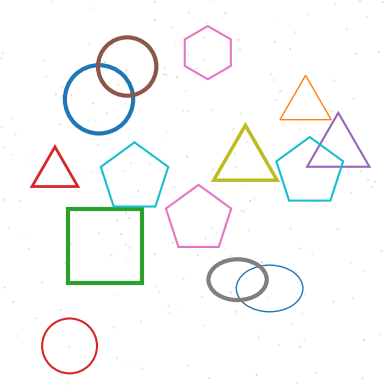[{"shape": "circle", "thickness": 3, "radius": 0.44, "center": [0.257, 0.742]}, {"shape": "oval", "thickness": 1, "radius": 0.43, "center": [0.7, 0.251]}, {"shape": "triangle", "thickness": 1, "radius": 0.38, "center": [0.794, 0.728]}, {"shape": "square", "thickness": 3, "radius": 0.48, "center": [0.273, 0.361]}, {"shape": "triangle", "thickness": 2, "radius": 0.34, "center": [0.143, 0.55]}, {"shape": "circle", "thickness": 1.5, "radius": 0.36, "center": [0.181, 0.101]}, {"shape": "triangle", "thickness": 1.5, "radius": 0.47, "center": [0.879, 0.614]}, {"shape": "circle", "thickness": 3, "radius": 0.38, "center": [0.33, 0.827]}, {"shape": "hexagon", "thickness": 1.5, "radius": 0.35, "center": [0.54, 0.863]}, {"shape": "pentagon", "thickness": 1.5, "radius": 0.45, "center": [0.516, 0.431]}, {"shape": "oval", "thickness": 3, "radius": 0.38, "center": [0.617, 0.273]}, {"shape": "triangle", "thickness": 2.5, "radius": 0.48, "center": [0.637, 0.579]}, {"shape": "pentagon", "thickness": 1.5, "radius": 0.46, "center": [0.349, 0.538]}, {"shape": "pentagon", "thickness": 1.5, "radius": 0.46, "center": [0.805, 0.553]}]